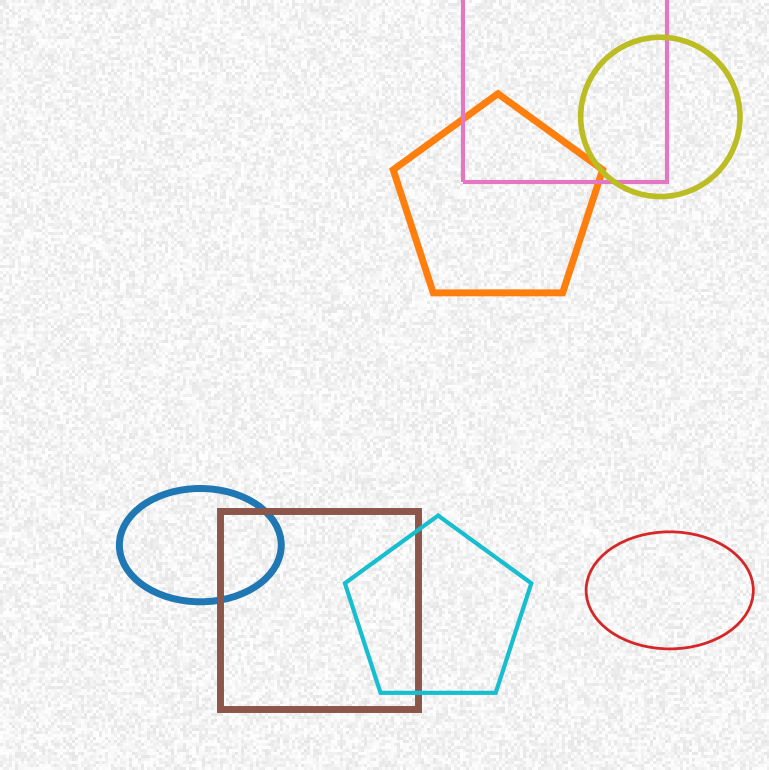[{"shape": "oval", "thickness": 2.5, "radius": 0.53, "center": [0.26, 0.292]}, {"shape": "pentagon", "thickness": 2.5, "radius": 0.71, "center": [0.647, 0.735]}, {"shape": "oval", "thickness": 1, "radius": 0.54, "center": [0.87, 0.233]}, {"shape": "square", "thickness": 2.5, "radius": 0.64, "center": [0.415, 0.208]}, {"shape": "square", "thickness": 1.5, "radius": 0.66, "center": [0.734, 0.896]}, {"shape": "circle", "thickness": 2, "radius": 0.52, "center": [0.858, 0.848]}, {"shape": "pentagon", "thickness": 1.5, "radius": 0.64, "center": [0.569, 0.203]}]